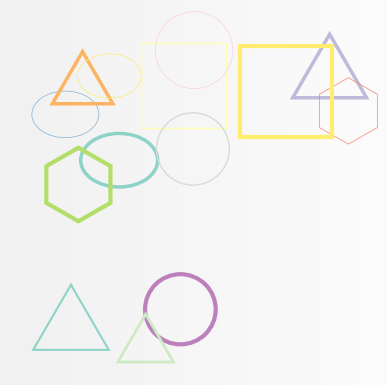[{"shape": "oval", "thickness": 2.5, "radius": 0.5, "center": [0.308, 0.584]}, {"shape": "triangle", "thickness": 1.5, "radius": 0.56, "center": [0.183, 0.148]}, {"shape": "square", "thickness": 1, "radius": 0.55, "center": [0.473, 0.777]}, {"shape": "triangle", "thickness": 2.5, "radius": 0.55, "center": [0.851, 0.801]}, {"shape": "hexagon", "thickness": 0.5, "radius": 0.43, "center": [0.899, 0.712]}, {"shape": "oval", "thickness": 0.5, "radius": 0.43, "center": [0.169, 0.703]}, {"shape": "triangle", "thickness": 2.5, "radius": 0.45, "center": [0.213, 0.776]}, {"shape": "hexagon", "thickness": 3, "radius": 0.48, "center": [0.202, 0.521]}, {"shape": "circle", "thickness": 0.5, "radius": 0.5, "center": [0.501, 0.87]}, {"shape": "circle", "thickness": 1, "radius": 0.47, "center": [0.498, 0.613]}, {"shape": "circle", "thickness": 3, "radius": 0.46, "center": [0.466, 0.197]}, {"shape": "triangle", "thickness": 2, "radius": 0.41, "center": [0.376, 0.101]}, {"shape": "oval", "thickness": 0.5, "radius": 0.41, "center": [0.282, 0.803]}, {"shape": "square", "thickness": 3, "radius": 0.59, "center": [0.737, 0.763]}]